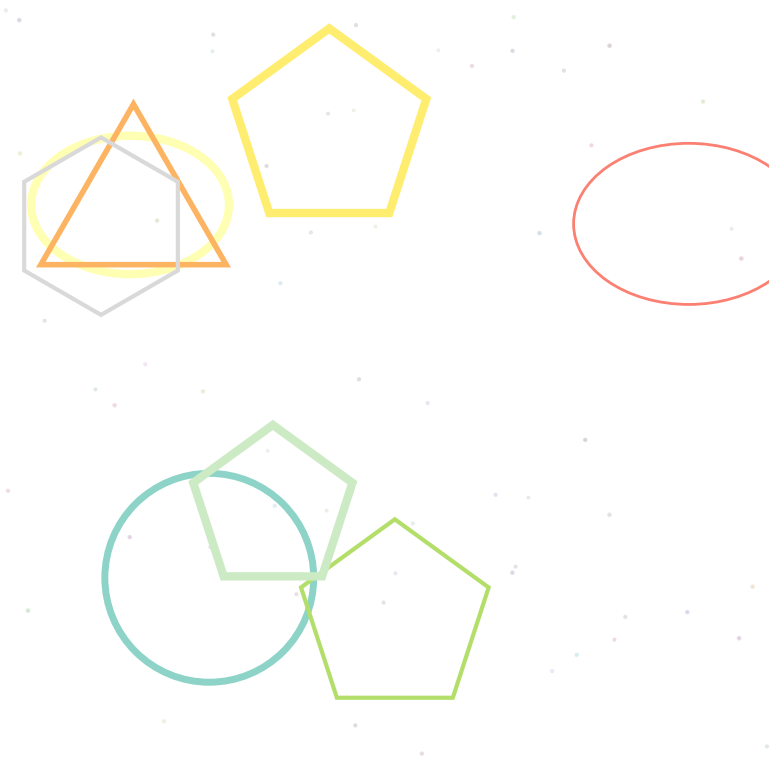[{"shape": "circle", "thickness": 2.5, "radius": 0.68, "center": [0.272, 0.25]}, {"shape": "oval", "thickness": 3, "radius": 0.64, "center": [0.169, 0.734]}, {"shape": "oval", "thickness": 1, "radius": 0.75, "center": [0.894, 0.709]}, {"shape": "triangle", "thickness": 2, "radius": 0.7, "center": [0.173, 0.726]}, {"shape": "pentagon", "thickness": 1.5, "radius": 0.64, "center": [0.513, 0.197]}, {"shape": "hexagon", "thickness": 1.5, "radius": 0.58, "center": [0.131, 0.706]}, {"shape": "pentagon", "thickness": 3, "radius": 0.54, "center": [0.354, 0.339]}, {"shape": "pentagon", "thickness": 3, "radius": 0.66, "center": [0.428, 0.831]}]